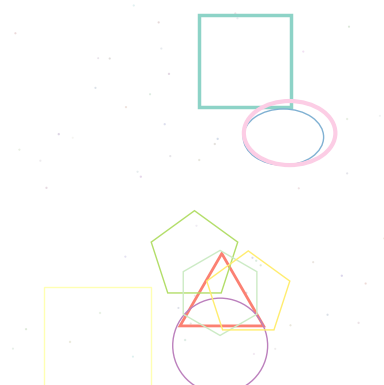[{"shape": "square", "thickness": 2.5, "radius": 0.6, "center": [0.636, 0.841]}, {"shape": "square", "thickness": 1, "radius": 0.7, "center": [0.254, 0.116]}, {"shape": "triangle", "thickness": 2, "radius": 0.63, "center": [0.576, 0.216]}, {"shape": "oval", "thickness": 1, "radius": 0.52, "center": [0.736, 0.644]}, {"shape": "pentagon", "thickness": 1, "radius": 0.59, "center": [0.505, 0.335]}, {"shape": "oval", "thickness": 3, "radius": 0.59, "center": [0.752, 0.654]}, {"shape": "circle", "thickness": 1, "radius": 0.62, "center": [0.572, 0.102]}, {"shape": "hexagon", "thickness": 1, "radius": 0.55, "center": [0.572, 0.239]}, {"shape": "pentagon", "thickness": 1, "radius": 0.57, "center": [0.645, 0.235]}]